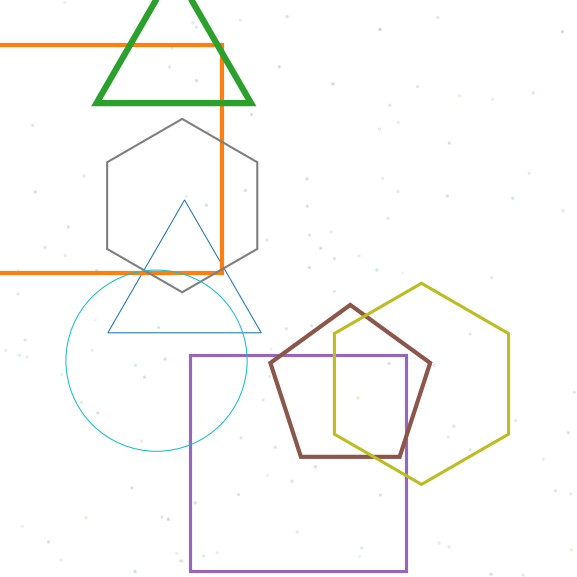[{"shape": "triangle", "thickness": 0.5, "radius": 0.77, "center": [0.32, 0.5]}, {"shape": "square", "thickness": 2, "radius": 0.99, "center": [0.188, 0.724]}, {"shape": "triangle", "thickness": 3, "radius": 0.77, "center": [0.301, 0.898]}, {"shape": "square", "thickness": 1.5, "radius": 0.93, "center": [0.516, 0.198]}, {"shape": "pentagon", "thickness": 2, "radius": 0.73, "center": [0.607, 0.326]}, {"shape": "hexagon", "thickness": 1, "radius": 0.75, "center": [0.315, 0.643]}, {"shape": "hexagon", "thickness": 1.5, "radius": 0.87, "center": [0.73, 0.334]}, {"shape": "circle", "thickness": 0.5, "radius": 0.78, "center": [0.271, 0.375]}]